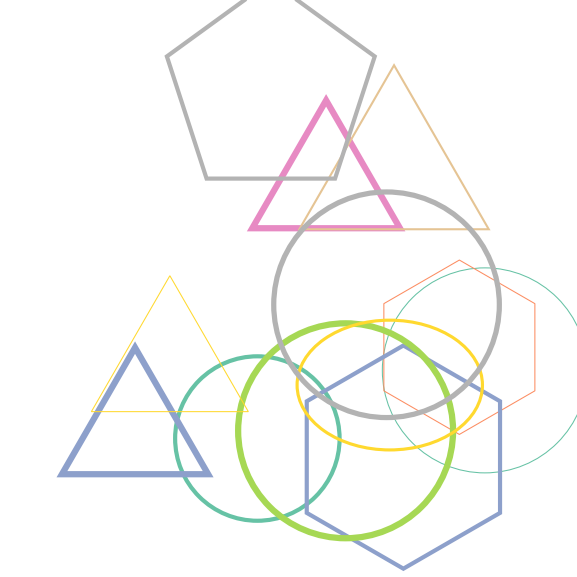[{"shape": "circle", "thickness": 2, "radius": 0.71, "center": [0.446, 0.24]}, {"shape": "circle", "thickness": 0.5, "radius": 0.89, "center": [0.84, 0.358]}, {"shape": "hexagon", "thickness": 0.5, "radius": 0.75, "center": [0.795, 0.398]}, {"shape": "hexagon", "thickness": 2, "radius": 0.97, "center": [0.699, 0.208]}, {"shape": "triangle", "thickness": 3, "radius": 0.73, "center": [0.234, 0.251]}, {"shape": "triangle", "thickness": 3, "radius": 0.74, "center": [0.565, 0.678]}, {"shape": "circle", "thickness": 3, "radius": 0.93, "center": [0.598, 0.253]}, {"shape": "oval", "thickness": 1.5, "radius": 0.8, "center": [0.675, 0.332]}, {"shape": "triangle", "thickness": 0.5, "radius": 0.78, "center": [0.294, 0.365]}, {"shape": "triangle", "thickness": 1, "radius": 0.95, "center": [0.682, 0.697]}, {"shape": "pentagon", "thickness": 2, "radius": 0.95, "center": [0.469, 0.843]}, {"shape": "circle", "thickness": 2.5, "radius": 0.98, "center": [0.669, 0.471]}]